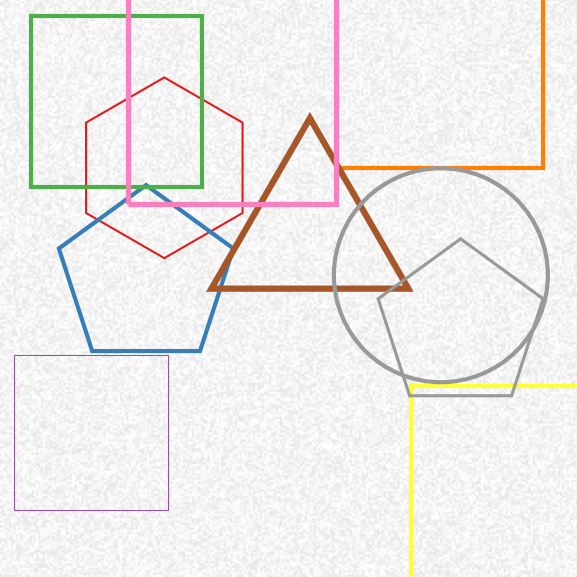[{"shape": "hexagon", "thickness": 1, "radius": 0.78, "center": [0.285, 0.709]}, {"shape": "pentagon", "thickness": 2, "radius": 0.79, "center": [0.253, 0.52]}, {"shape": "square", "thickness": 2, "radius": 0.74, "center": [0.202, 0.824]}, {"shape": "square", "thickness": 0.5, "radius": 0.67, "center": [0.158, 0.25]}, {"shape": "square", "thickness": 2, "radius": 0.89, "center": [0.762, 0.886]}, {"shape": "square", "thickness": 2, "radius": 0.89, "center": [0.888, 0.153]}, {"shape": "triangle", "thickness": 3, "radius": 0.98, "center": [0.537, 0.598]}, {"shape": "square", "thickness": 2.5, "radius": 0.9, "center": [0.401, 0.827]}, {"shape": "circle", "thickness": 2, "radius": 0.93, "center": [0.763, 0.523]}, {"shape": "pentagon", "thickness": 1.5, "radius": 0.75, "center": [0.798, 0.435]}]